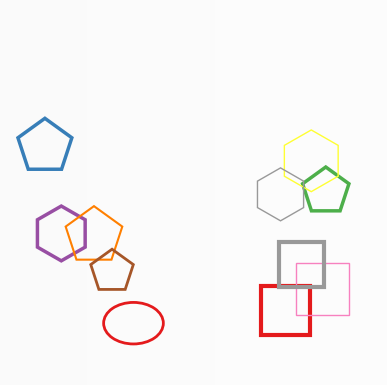[{"shape": "oval", "thickness": 2, "radius": 0.39, "center": [0.344, 0.161]}, {"shape": "square", "thickness": 3, "radius": 0.31, "center": [0.737, 0.193]}, {"shape": "pentagon", "thickness": 2.5, "radius": 0.37, "center": [0.116, 0.62]}, {"shape": "pentagon", "thickness": 2.5, "radius": 0.31, "center": [0.841, 0.503]}, {"shape": "hexagon", "thickness": 2.5, "radius": 0.36, "center": [0.158, 0.394]}, {"shape": "pentagon", "thickness": 1.5, "radius": 0.38, "center": [0.243, 0.388]}, {"shape": "hexagon", "thickness": 1, "radius": 0.4, "center": [0.803, 0.582]}, {"shape": "pentagon", "thickness": 2, "radius": 0.29, "center": [0.289, 0.295]}, {"shape": "square", "thickness": 1, "radius": 0.34, "center": [0.833, 0.25]}, {"shape": "square", "thickness": 3, "radius": 0.29, "center": [0.778, 0.313]}, {"shape": "hexagon", "thickness": 1, "radius": 0.34, "center": [0.724, 0.495]}]